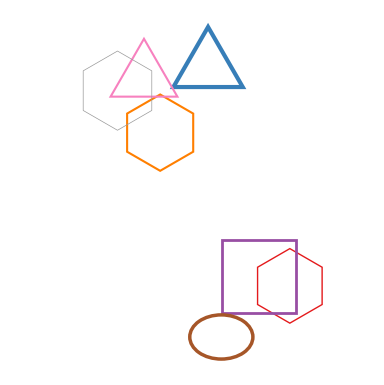[{"shape": "hexagon", "thickness": 1, "radius": 0.48, "center": [0.753, 0.257]}, {"shape": "triangle", "thickness": 3, "radius": 0.52, "center": [0.54, 0.826]}, {"shape": "square", "thickness": 2, "radius": 0.48, "center": [0.673, 0.282]}, {"shape": "hexagon", "thickness": 1.5, "radius": 0.5, "center": [0.416, 0.655]}, {"shape": "oval", "thickness": 2.5, "radius": 0.41, "center": [0.575, 0.125]}, {"shape": "triangle", "thickness": 1.5, "radius": 0.5, "center": [0.374, 0.799]}, {"shape": "hexagon", "thickness": 0.5, "radius": 0.51, "center": [0.305, 0.765]}]